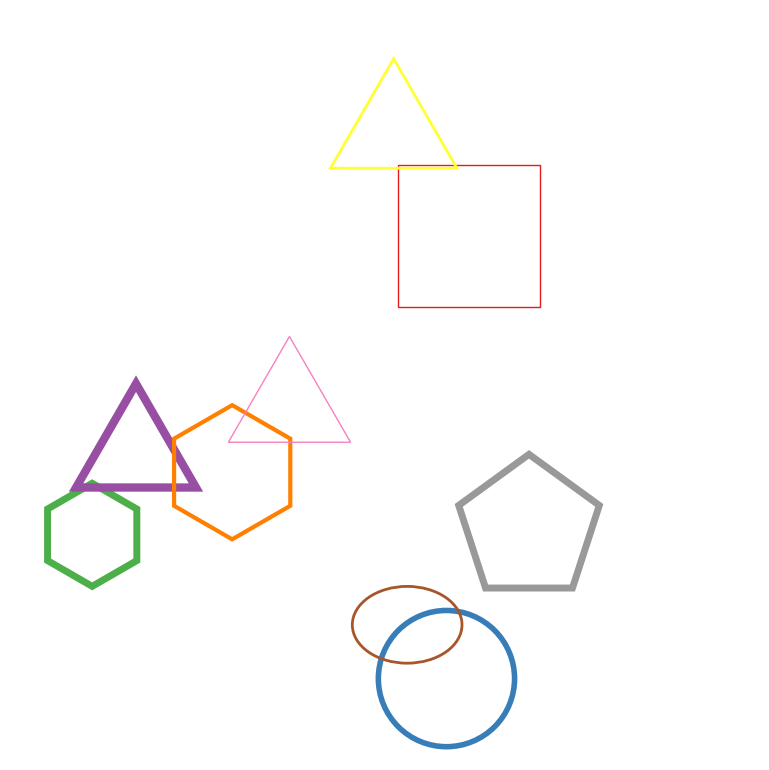[{"shape": "square", "thickness": 0.5, "radius": 0.46, "center": [0.609, 0.694]}, {"shape": "circle", "thickness": 2, "radius": 0.44, "center": [0.58, 0.119]}, {"shape": "hexagon", "thickness": 2.5, "radius": 0.33, "center": [0.12, 0.305]}, {"shape": "triangle", "thickness": 3, "radius": 0.45, "center": [0.177, 0.412]}, {"shape": "hexagon", "thickness": 1.5, "radius": 0.44, "center": [0.302, 0.387]}, {"shape": "triangle", "thickness": 1, "radius": 0.47, "center": [0.511, 0.829]}, {"shape": "oval", "thickness": 1, "radius": 0.36, "center": [0.529, 0.189]}, {"shape": "triangle", "thickness": 0.5, "radius": 0.46, "center": [0.376, 0.471]}, {"shape": "pentagon", "thickness": 2.5, "radius": 0.48, "center": [0.687, 0.314]}]